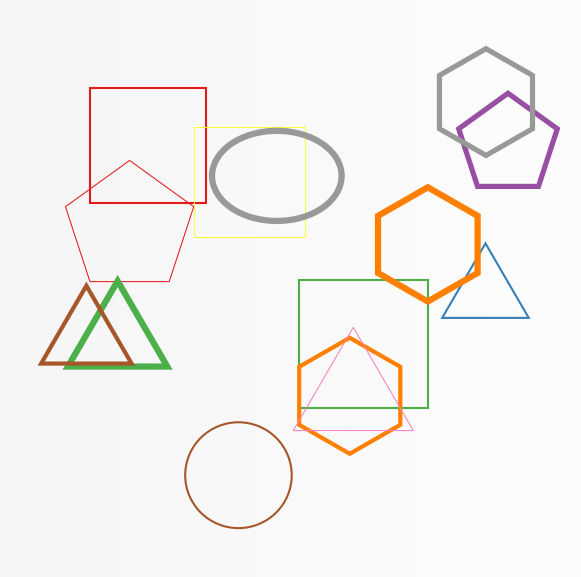[{"shape": "square", "thickness": 1, "radius": 0.5, "center": [0.255, 0.747]}, {"shape": "pentagon", "thickness": 0.5, "radius": 0.58, "center": [0.223, 0.605]}, {"shape": "triangle", "thickness": 1, "radius": 0.43, "center": [0.835, 0.492]}, {"shape": "square", "thickness": 1, "radius": 0.55, "center": [0.625, 0.404]}, {"shape": "triangle", "thickness": 3, "radius": 0.49, "center": [0.202, 0.414]}, {"shape": "pentagon", "thickness": 2.5, "radius": 0.45, "center": [0.874, 0.748]}, {"shape": "hexagon", "thickness": 2, "radius": 0.5, "center": [0.602, 0.314]}, {"shape": "hexagon", "thickness": 3, "radius": 0.49, "center": [0.736, 0.576]}, {"shape": "square", "thickness": 0.5, "radius": 0.48, "center": [0.429, 0.684]}, {"shape": "circle", "thickness": 1, "radius": 0.46, "center": [0.41, 0.176]}, {"shape": "triangle", "thickness": 2, "radius": 0.45, "center": [0.149, 0.415]}, {"shape": "triangle", "thickness": 0.5, "radius": 0.6, "center": [0.608, 0.313]}, {"shape": "hexagon", "thickness": 2.5, "radius": 0.46, "center": [0.836, 0.822]}, {"shape": "oval", "thickness": 3, "radius": 0.56, "center": [0.476, 0.695]}]